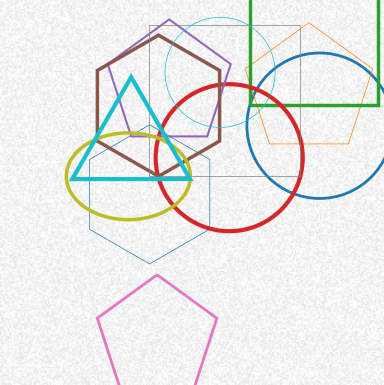[{"shape": "circle", "thickness": 2, "radius": 0.94, "center": [0.83, 0.673]}, {"shape": "hexagon", "thickness": 0.5, "radius": 0.9, "center": [0.389, 0.495]}, {"shape": "pentagon", "thickness": 0.5, "radius": 0.87, "center": [0.803, 0.767]}, {"shape": "square", "thickness": 2.5, "radius": 0.83, "center": [0.816, 0.892]}, {"shape": "circle", "thickness": 3, "radius": 0.96, "center": [0.595, 0.59]}, {"shape": "pentagon", "thickness": 1.5, "radius": 0.84, "center": [0.44, 0.782]}, {"shape": "hexagon", "thickness": 2.5, "radius": 0.92, "center": [0.412, 0.725]}, {"shape": "pentagon", "thickness": 2, "radius": 0.82, "center": [0.408, 0.123]}, {"shape": "square", "thickness": 0.5, "radius": 0.98, "center": [0.582, 0.738]}, {"shape": "oval", "thickness": 2.5, "radius": 0.81, "center": [0.333, 0.542]}, {"shape": "triangle", "thickness": 3, "radius": 0.88, "center": [0.341, 0.623]}, {"shape": "circle", "thickness": 0.5, "radius": 0.72, "center": [0.572, 0.812]}]